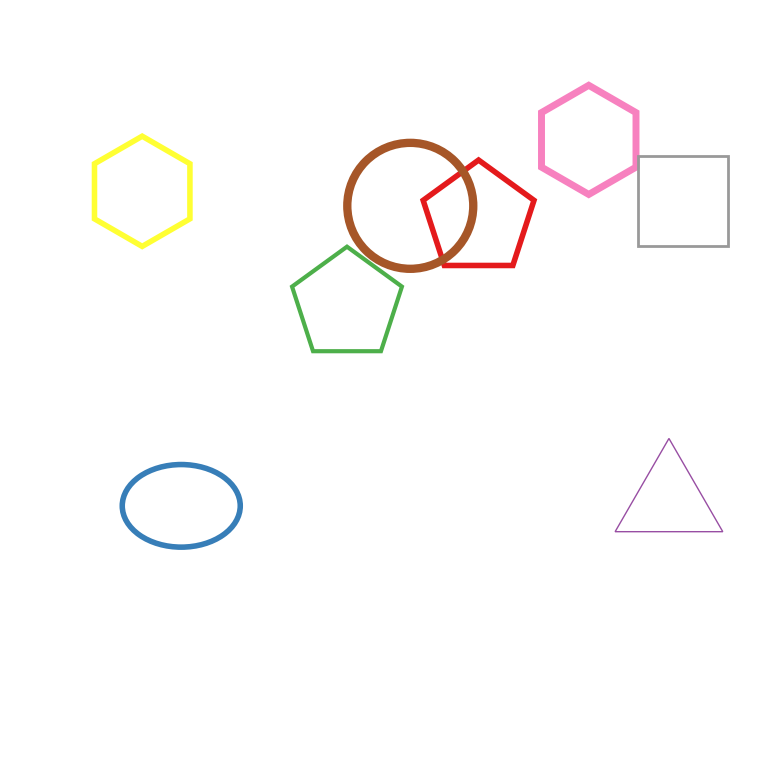[{"shape": "pentagon", "thickness": 2, "radius": 0.38, "center": [0.622, 0.716]}, {"shape": "oval", "thickness": 2, "radius": 0.38, "center": [0.235, 0.343]}, {"shape": "pentagon", "thickness": 1.5, "radius": 0.38, "center": [0.451, 0.605]}, {"shape": "triangle", "thickness": 0.5, "radius": 0.4, "center": [0.869, 0.35]}, {"shape": "hexagon", "thickness": 2, "radius": 0.36, "center": [0.185, 0.752]}, {"shape": "circle", "thickness": 3, "radius": 0.41, "center": [0.533, 0.733]}, {"shape": "hexagon", "thickness": 2.5, "radius": 0.35, "center": [0.765, 0.818]}, {"shape": "square", "thickness": 1, "radius": 0.29, "center": [0.887, 0.739]}]